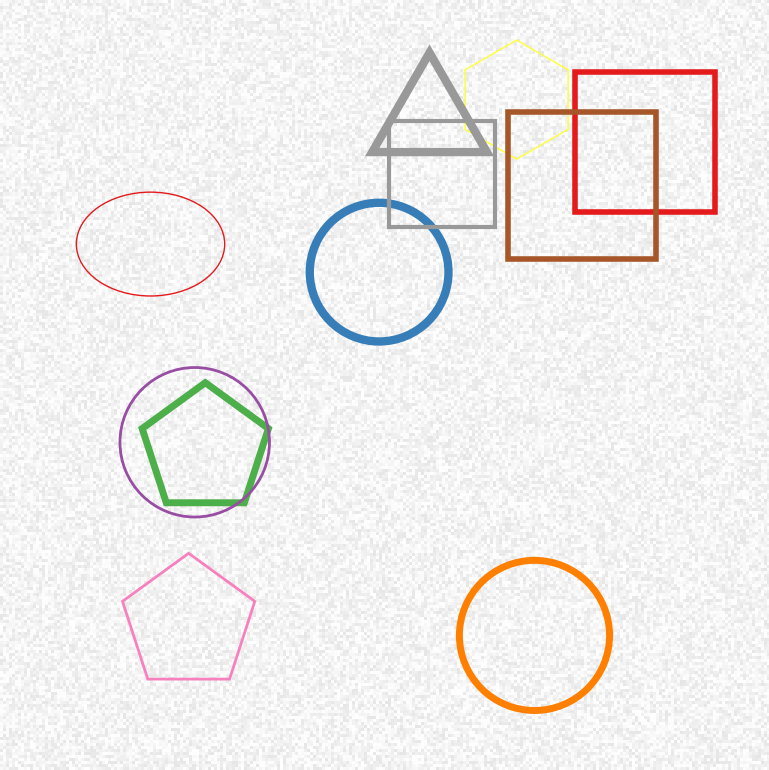[{"shape": "oval", "thickness": 0.5, "radius": 0.48, "center": [0.195, 0.683]}, {"shape": "square", "thickness": 2, "radius": 0.46, "center": [0.837, 0.815]}, {"shape": "circle", "thickness": 3, "radius": 0.45, "center": [0.492, 0.647]}, {"shape": "pentagon", "thickness": 2.5, "radius": 0.43, "center": [0.267, 0.417]}, {"shape": "circle", "thickness": 1, "radius": 0.49, "center": [0.253, 0.426]}, {"shape": "circle", "thickness": 2.5, "radius": 0.49, "center": [0.694, 0.175]}, {"shape": "hexagon", "thickness": 0.5, "radius": 0.39, "center": [0.671, 0.871]}, {"shape": "square", "thickness": 2, "radius": 0.48, "center": [0.756, 0.759]}, {"shape": "pentagon", "thickness": 1, "radius": 0.45, "center": [0.245, 0.191]}, {"shape": "square", "thickness": 1.5, "radius": 0.35, "center": [0.574, 0.774]}, {"shape": "triangle", "thickness": 3, "radius": 0.43, "center": [0.558, 0.846]}]